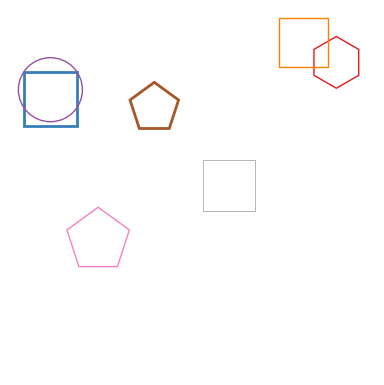[{"shape": "hexagon", "thickness": 1, "radius": 0.34, "center": [0.874, 0.838]}, {"shape": "square", "thickness": 2, "radius": 0.35, "center": [0.131, 0.743]}, {"shape": "circle", "thickness": 1, "radius": 0.42, "center": [0.131, 0.767]}, {"shape": "square", "thickness": 1, "radius": 0.32, "center": [0.788, 0.889]}, {"shape": "pentagon", "thickness": 2, "radius": 0.33, "center": [0.401, 0.72]}, {"shape": "pentagon", "thickness": 1, "radius": 0.43, "center": [0.255, 0.376]}, {"shape": "square", "thickness": 0.5, "radius": 0.33, "center": [0.595, 0.518]}]